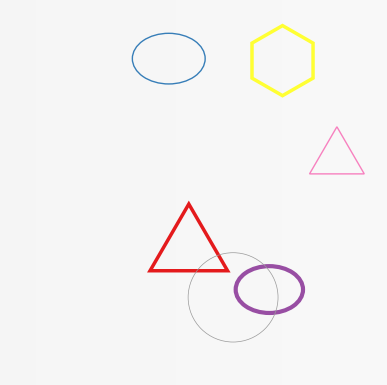[{"shape": "triangle", "thickness": 2.5, "radius": 0.58, "center": [0.487, 0.355]}, {"shape": "oval", "thickness": 1, "radius": 0.47, "center": [0.435, 0.848]}, {"shape": "oval", "thickness": 3, "radius": 0.43, "center": [0.695, 0.248]}, {"shape": "hexagon", "thickness": 2.5, "radius": 0.45, "center": [0.729, 0.843]}, {"shape": "triangle", "thickness": 1, "radius": 0.41, "center": [0.869, 0.589]}, {"shape": "circle", "thickness": 0.5, "radius": 0.58, "center": [0.602, 0.228]}]